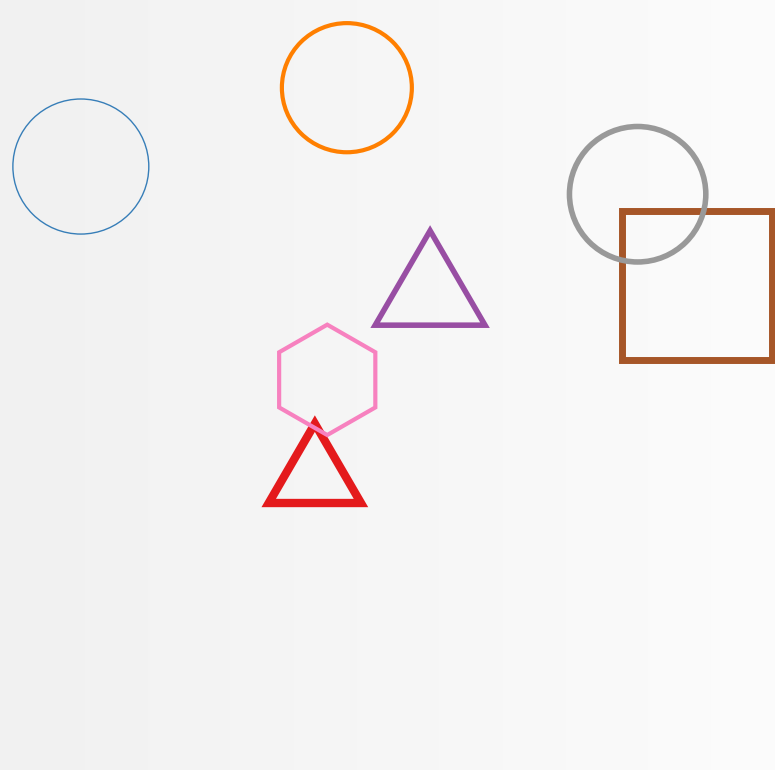[{"shape": "triangle", "thickness": 3, "radius": 0.34, "center": [0.406, 0.381]}, {"shape": "circle", "thickness": 0.5, "radius": 0.44, "center": [0.104, 0.784]}, {"shape": "triangle", "thickness": 2, "radius": 0.41, "center": [0.555, 0.619]}, {"shape": "circle", "thickness": 1.5, "radius": 0.42, "center": [0.448, 0.886]}, {"shape": "square", "thickness": 2.5, "radius": 0.48, "center": [0.899, 0.629]}, {"shape": "hexagon", "thickness": 1.5, "radius": 0.36, "center": [0.422, 0.507]}, {"shape": "circle", "thickness": 2, "radius": 0.44, "center": [0.823, 0.748]}]